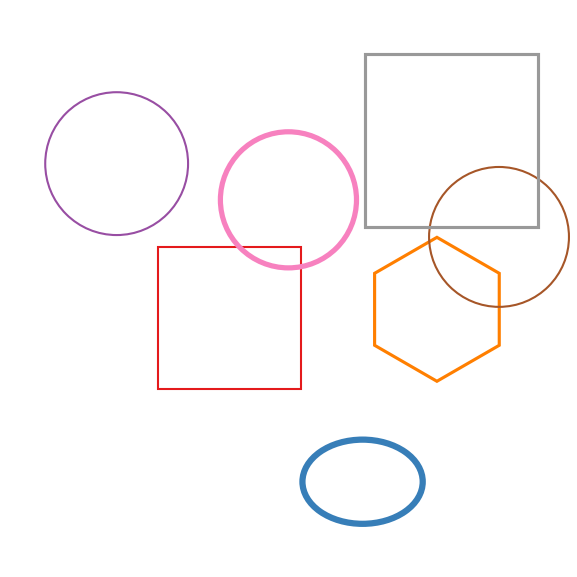[{"shape": "square", "thickness": 1, "radius": 0.62, "center": [0.397, 0.448]}, {"shape": "oval", "thickness": 3, "radius": 0.52, "center": [0.628, 0.165]}, {"shape": "circle", "thickness": 1, "radius": 0.62, "center": [0.202, 0.716]}, {"shape": "hexagon", "thickness": 1.5, "radius": 0.62, "center": [0.757, 0.464]}, {"shape": "circle", "thickness": 1, "radius": 0.61, "center": [0.864, 0.589]}, {"shape": "circle", "thickness": 2.5, "radius": 0.59, "center": [0.499, 0.653]}, {"shape": "square", "thickness": 1.5, "radius": 0.75, "center": [0.782, 0.757]}]